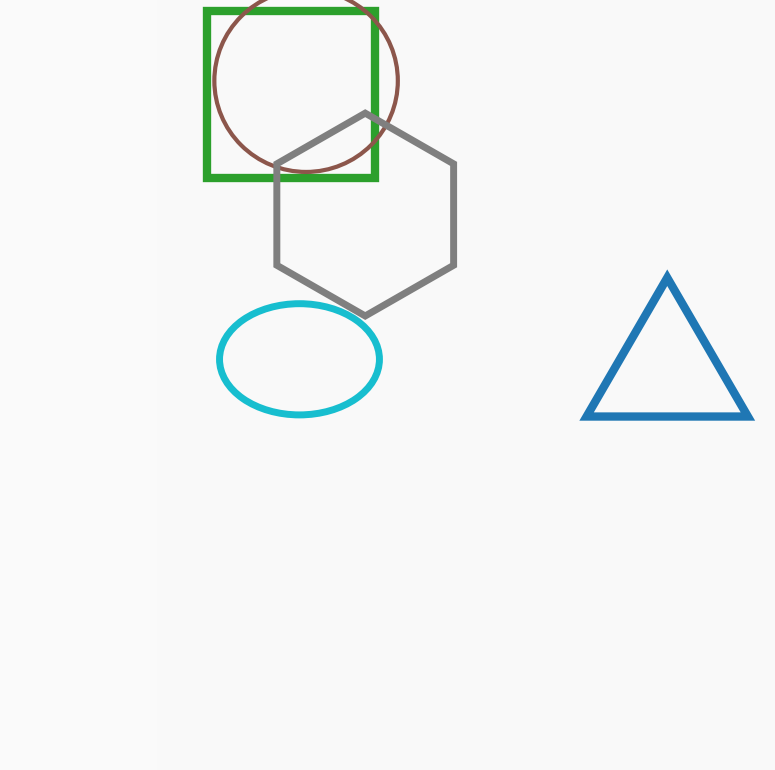[{"shape": "triangle", "thickness": 3, "radius": 0.6, "center": [0.861, 0.519]}, {"shape": "square", "thickness": 3, "radius": 0.54, "center": [0.375, 0.877]}, {"shape": "circle", "thickness": 1.5, "radius": 0.59, "center": [0.395, 0.895]}, {"shape": "hexagon", "thickness": 2.5, "radius": 0.66, "center": [0.471, 0.721]}, {"shape": "oval", "thickness": 2.5, "radius": 0.52, "center": [0.386, 0.533]}]